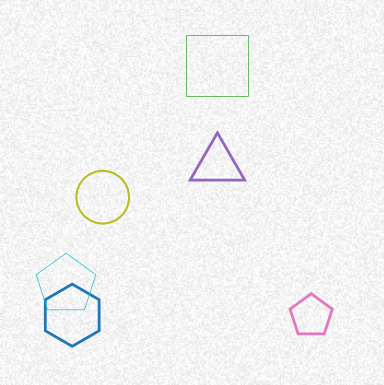[{"shape": "hexagon", "thickness": 2, "radius": 0.4, "center": [0.188, 0.181]}, {"shape": "square", "thickness": 0.5, "radius": 0.4, "center": [0.564, 0.83]}, {"shape": "triangle", "thickness": 2, "radius": 0.41, "center": [0.565, 0.573]}, {"shape": "pentagon", "thickness": 2, "radius": 0.29, "center": [0.808, 0.179]}, {"shape": "circle", "thickness": 1.5, "radius": 0.34, "center": [0.267, 0.488]}, {"shape": "pentagon", "thickness": 0.5, "radius": 0.41, "center": [0.172, 0.261]}]